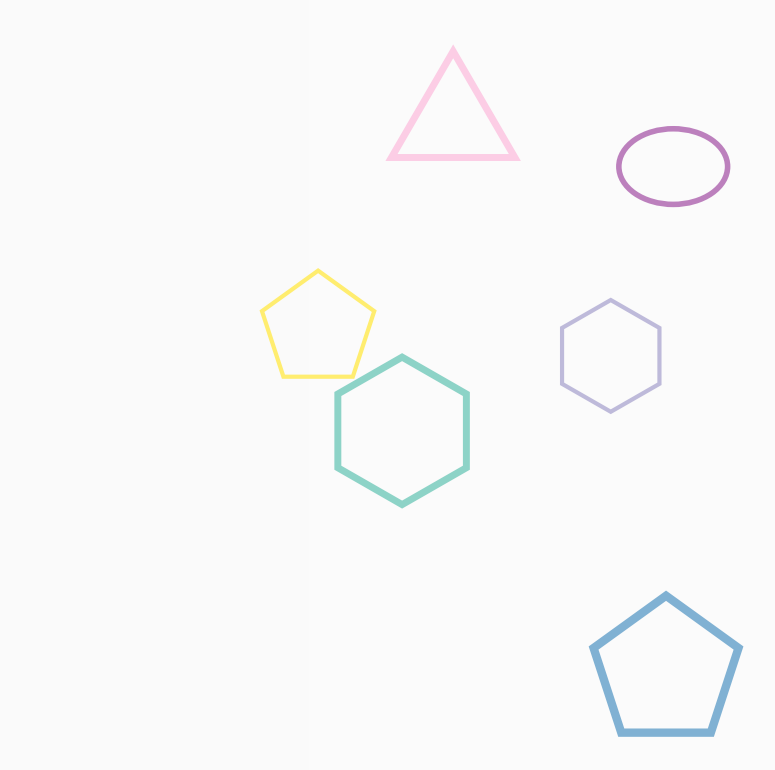[{"shape": "hexagon", "thickness": 2.5, "radius": 0.48, "center": [0.519, 0.44]}, {"shape": "hexagon", "thickness": 1.5, "radius": 0.36, "center": [0.788, 0.538]}, {"shape": "pentagon", "thickness": 3, "radius": 0.49, "center": [0.859, 0.128]}, {"shape": "triangle", "thickness": 2.5, "radius": 0.46, "center": [0.585, 0.841]}, {"shape": "oval", "thickness": 2, "radius": 0.35, "center": [0.869, 0.784]}, {"shape": "pentagon", "thickness": 1.5, "radius": 0.38, "center": [0.41, 0.572]}]